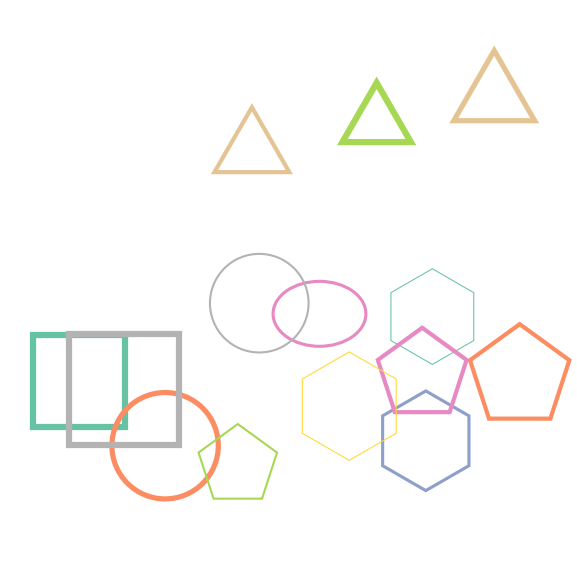[{"shape": "hexagon", "thickness": 0.5, "radius": 0.41, "center": [0.749, 0.451]}, {"shape": "square", "thickness": 3, "radius": 0.4, "center": [0.136, 0.339]}, {"shape": "pentagon", "thickness": 2, "radius": 0.45, "center": [0.9, 0.347]}, {"shape": "circle", "thickness": 2.5, "radius": 0.46, "center": [0.286, 0.227]}, {"shape": "hexagon", "thickness": 1.5, "radius": 0.43, "center": [0.737, 0.236]}, {"shape": "oval", "thickness": 1.5, "radius": 0.4, "center": [0.553, 0.456]}, {"shape": "pentagon", "thickness": 2, "radius": 0.4, "center": [0.731, 0.351]}, {"shape": "triangle", "thickness": 3, "radius": 0.34, "center": [0.652, 0.787]}, {"shape": "pentagon", "thickness": 1, "radius": 0.36, "center": [0.412, 0.193]}, {"shape": "hexagon", "thickness": 0.5, "radius": 0.47, "center": [0.605, 0.296]}, {"shape": "triangle", "thickness": 2.5, "radius": 0.4, "center": [0.856, 0.831]}, {"shape": "triangle", "thickness": 2, "radius": 0.37, "center": [0.436, 0.738]}, {"shape": "square", "thickness": 3, "radius": 0.48, "center": [0.215, 0.324]}, {"shape": "circle", "thickness": 1, "radius": 0.43, "center": [0.449, 0.474]}]